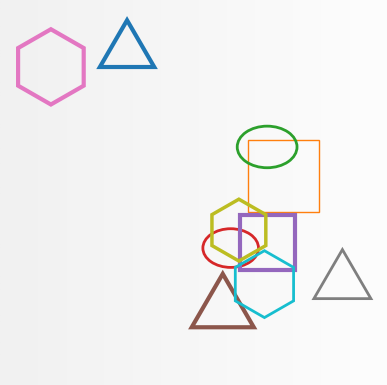[{"shape": "triangle", "thickness": 3, "radius": 0.4, "center": [0.328, 0.866]}, {"shape": "square", "thickness": 1, "radius": 0.46, "center": [0.731, 0.543]}, {"shape": "oval", "thickness": 2, "radius": 0.39, "center": [0.689, 0.618]}, {"shape": "oval", "thickness": 2, "radius": 0.36, "center": [0.595, 0.356]}, {"shape": "square", "thickness": 3, "radius": 0.35, "center": [0.691, 0.371]}, {"shape": "triangle", "thickness": 3, "radius": 0.46, "center": [0.575, 0.196]}, {"shape": "hexagon", "thickness": 3, "radius": 0.49, "center": [0.131, 0.826]}, {"shape": "triangle", "thickness": 2, "radius": 0.42, "center": [0.884, 0.267]}, {"shape": "hexagon", "thickness": 2.5, "radius": 0.4, "center": [0.616, 0.402]}, {"shape": "hexagon", "thickness": 2, "radius": 0.43, "center": [0.682, 0.262]}]